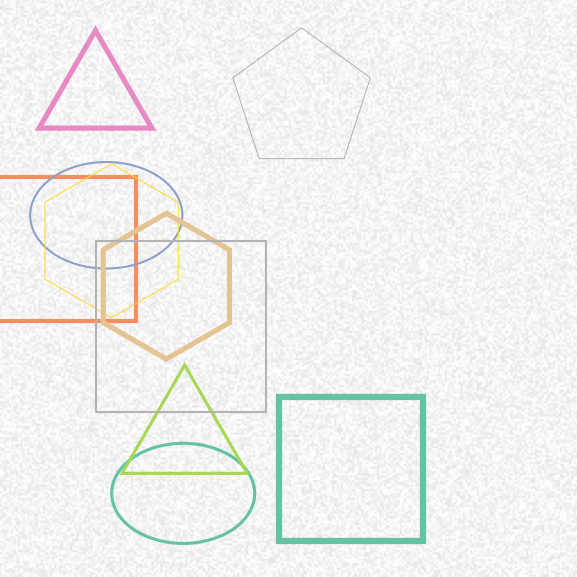[{"shape": "square", "thickness": 3, "radius": 0.62, "center": [0.608, 0.187]}, {"shape": "oval", "thickness": 1.5, "radius": 0.62, "center": [0.317, 0.145]}, {"shape": "square", "thickness": 2, "radius": 0.62, "center": [0.111, 0.568]}, {"shape": "oval", "thickness": 1, "radius": 0.66, "center": [0.184, 0.626]}, {"shape": "triangle", "thickness": 2.5, "radius": 0.56, "center": [0.165, 0.834]}, {"shape": "triangle", "thickness": 1.5, "radius": 0.63, "center": [0.32, 0.242]}, {"shape": "hexagon", "thickness": 0.5, "radius": 0.67, "center": [0.193, 0.582]}, {"shape": "hexagon", "thickness": 2.5, "radius": 0.63, "center": [0.288, 0.504]}, {"shape": "pentagon", "thickness": 0.5, "radius": 0.63, "center": [0.522, 0.826]}, {"shape": "square", "thickness": 1, "radius": 0.74, "center": [0.313, 0.434]}]